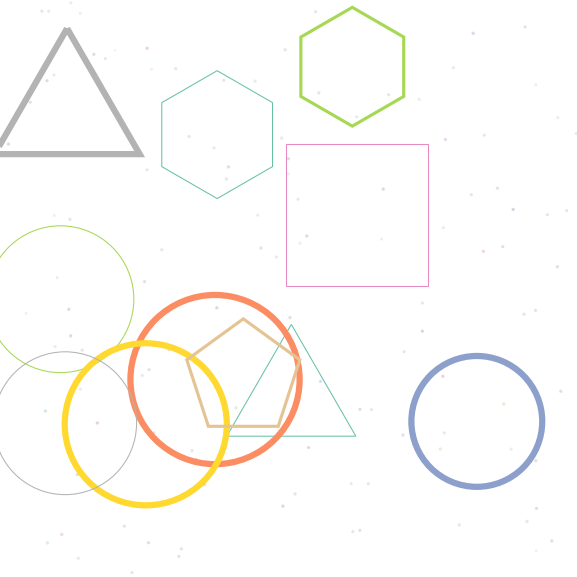[{"shape": "hexagon", "thickness": 0.5, "radius": 0.55, "center": [0.376, 0.766]}, {"shape": "triangle", "thickness": 0.5, "radius": 0.65, "center": [0.504, 0.308]}, {"shape": "circle", "thickness": 3, "radius": 0.73, "center": [0.372, 0.342]}, {"shape": "circle", "thickness": 3, "radius": 0.57, "center": [0.826, 0.269]}, {"shape": "square", "thickness": 0.5, "radius": 0.62, "center": [0.618, 0.627]}, {"shape": "circle", "thickness": 0.5, "radius": 0.64, "center": [0.105, 0.481]}, {"shape": "hexagon", "thickness": 1.5, "radius": 0.51, "center": [0.61, 0.884]}, {"shape": "circle", "thickness": 3, "radius": 0.7, "center": [0.252, 0.264]}, {"shape": "pentagon", "thickness": 1.5, "radius": 0.51, "center": [0.421, 0.344]}, {"shape": "circle", "thickness": 0.5, "radius": 0.62, "center": [0.113, 0.266]}, {"shape": "triangle", "thickness": 3, "radius": 0.73, "center": [0.116, 0.805]}]